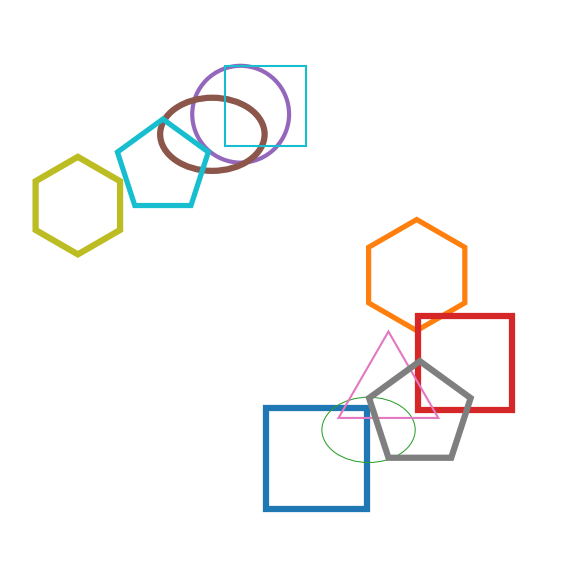[{"shape": "square", "thickness": 3, "radius": 0.44, "center": [0.548, 0.206]}, {"shape": "hexagon", "thickness": 2.5, "radius": 0.48, "center": [0.722, 0.523]}, {"shape": "oval", "thickness": 0.5, "radius": 0.4, "center": [0.638, 0.255]}, {"shape": "square", "thickness": 3, "radius": 0.41, "center": [0.806, 0.371]}, {"shape": "circle", "thickness": 2, "radius": 0.42, "center": [0.417, 0.801]}, {"shape": "oval", "thickness": 3, "radius": 0.45, "center": [0.368, 0.767]}, {"shape": "triangle", "thickness": 1, "radius": 0.5, "center": [0.673, 0.325]}, {"shape": "pentagon", "thickness": 3, "radius": 0.46, "center": [0.727, 0.281]}, {"shape": "hexagon", "thickness": 3, "radius": 0.42, "center": [0.135, 0.643]}, {"shape": "pentagon", "thickness": 2.5, "radius": 0.41, "center": [0.282, 0.71]}, {"shape": "square", "thickness": 1, "radius": 0.35, "center": [0.46, 0.816]}]